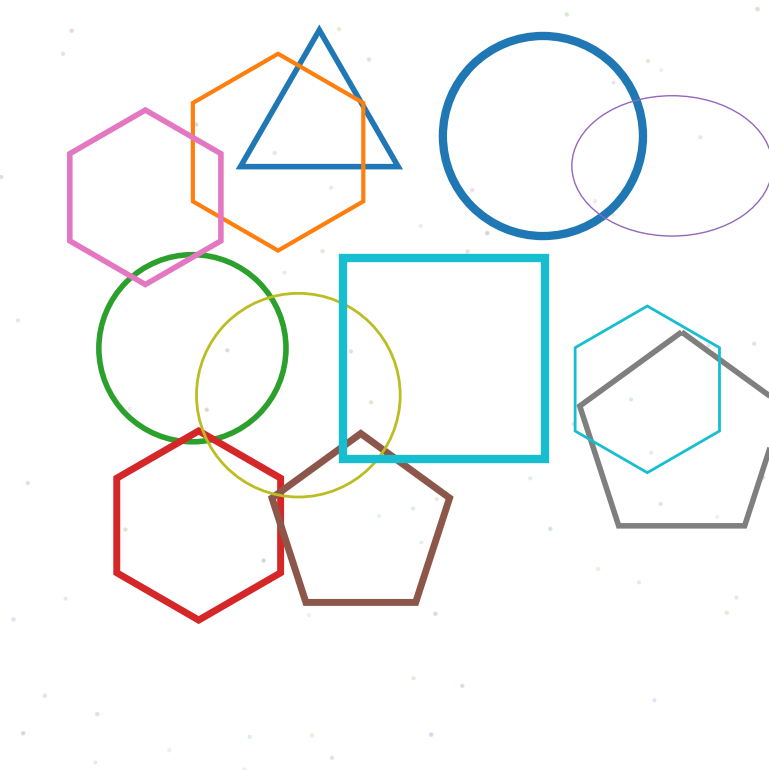[{"shape": "circle", "thickness": 3, "radius": 0.65, "center": [0.705, 0.823]}, {"shape": "triangle", "thickness": 2, "radius": 0.59, "center": [0.415, 0.843]}, {"shape": "hexagon", "thickness": 1.5, "radius": 0.64, "center": [0.361, 0.802]}, {"shape": "circle", "thickness": 2, "radius": 0.61, "center": [0.25, 0.548]}, {"shape": "hexagon", "thickness": 2.5, "radius": 0.61, "center": [0.258, 0.318]}, {"shape": "oval", "thickness": 0.5, "radius": 0.65, "center": [0.873, 0.785]}, {"shape": "pentagon", "thickness": 2.5, "radius": 0.61, "center": [0.469, 0.316]}, {"shape": "hexagon", "thickness": 2, "radius": 0.57, "center": [0.189, 0.744]}, {"shape": "pentagon", "thickness": 2, "radius": 0.7, "center": [0.885, 0.43]}, {"shape": "circle", "thickness": 1, "radius": 0.66, "center": [0.387, 0.487]}, {"shape": "square", "thickness": 3, "radius": 0.65, "center": [0.576, 0.535]}, {"shape": "hexagon", "thickness": 1, "radius": 0.54, "center": [0.841, 0.494]}]